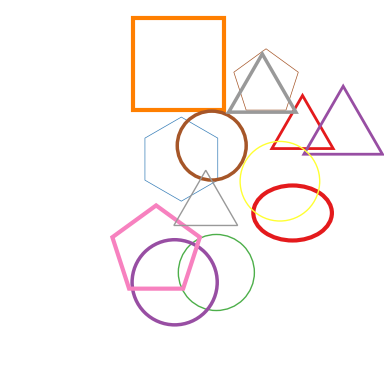[{"shape": "triangle", "thickness": 2, "radius": 0.46, "center": [0.786, 0.66]}, {"shape": "oval", "thickness": 3, "radius": 0.51, "center": [0.76, 0.447]}, {"shape": "hexagon", "thickness": 0.5, "radius": 0.55, "center": [0.471, 0.587]}, {"shape": "circle", "thickness": 1, "radius": 0.49, "center": [0.562, 0.292]}, {"shape": "circle", "thickness": 2.5, "radius": 0.55, "center": [0.454, 0.267]}, {"shape": "triangle", "thickness": 2, "radius": 0.59, "center": [0.891, 0.658]}, {"shape": "square", "thickness": 3, "radius": 0.59, "center": [0.463, 0.834]}, {"shape": "circle", "thickness": 1, "radius": 0.52, "center": [0.727, 0.529]}, {"shape": "pentagon", "thickness": 0.5, "radius": 0.44, "center": [0.691, 0.785]}, {"shape": "circle", "thickness": 2.5, "radius": 0.45, "center": [0.55, 0.622]}, {"shape": "pentagon", "thickness": 3, "radius": 0.6, "center": [0.405, 0.347]}, {"shape": "triangle", "thickness": 2.5, "radius": 0.5, "center": [0.681, 0.759]}, {"shape": "triangle", "thickness": 1, "radius": 0.48, "center": [0.534, 0.462]}]